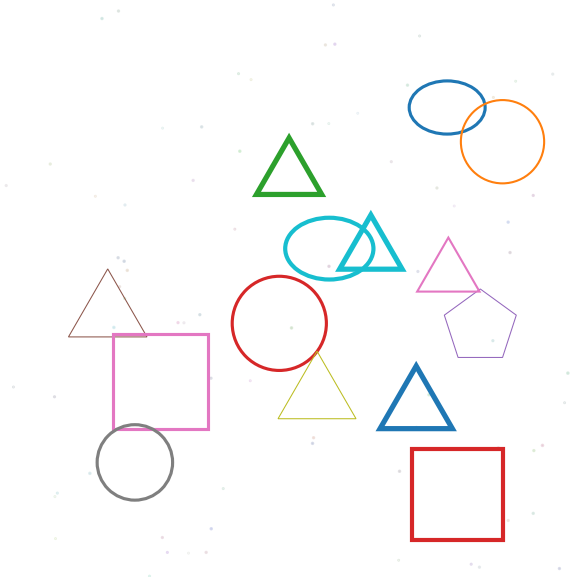[{"shape": "oval", "thickness": 1.5, "radius": 0.33, "center": [0.774, 0.813]}, {"shape": "triangle", "thickness": 2.5, "radius": 0.36, "center": [0.721, 0.293]}, {"shape": "circle", "thickness": 1, "radius": 0.36, "center": [0.87, 0.754]}, {"shape": "triangle", "thickness": 2.5, "radius": 0.33, "center": [0.501, 0.695]}, {"shape": "square", "thickness": 2, "radius": 0.4, "center": [0.793, 0.143]}, {"shape": "circle", "thickness": 1.5, "radius": 0.41, "center": [0.484, 0.439]}, {"shape": "pentagon", "thickness": 0.5, "radius": 0.33, "center": [0.832, 0.433]}, {"shape": "triangle", "thickness": 0.5, "radius": 0.39, "center": [0.187, 0.455]}, {"shape": "triangle", "thickness": 1, "radius": 0.31, "center": [0.776, 0.525]}, {"shape": "square", "thickness": 1.5, "radius": 0.41, "center": [0.277, 0.339]}, {"shape": "circle", "thickness": 1.5, "radius": 0.33, "center": [0.234, 0.198]}, {"shape": "triangle", "thickness": 0.5, "radius": 0.39, "center": [0.549, 0.313]}, {"shape": "oval", "thickness": 2, "radius": 0.38, "center": [0.57, 0.569]}, {"shape": "triangle", "thickness": 2.5, "radius": 0.31, "center": [0.642, 0.564]}]